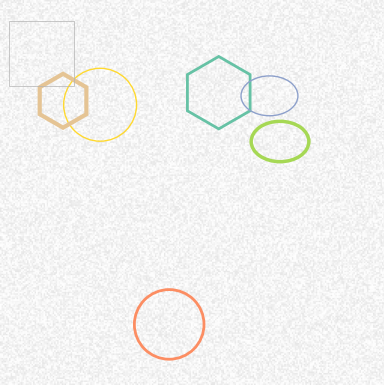[{"shape": "hexagon", "thickness": 2, "radius": 0.47, "center": [0.568, 0.759]}, {"shape": "circle", "thickness": 2, "radius": 0.45, "center": [0.439, 0.157]}, {"shape": "oval", "thickness": 1, "radius": 0.37, "center": [0.7, 0.751]}, {"shape": "oval", "thickness": 2.5, "radius": 0.37, "center": [0.727, 0.632]}, {"shape": "circle", "thickness": 1, "radius": 0.47, "center": [0.26, 0.728]}, {"shape": "hexagon", "thickness": 3, "radius": 0.35, "center": [0.164, 0.738]}, {"shape": "square", "thickness": 0.5, "radius": 0.42, "center": [0.107, 0.862]}]